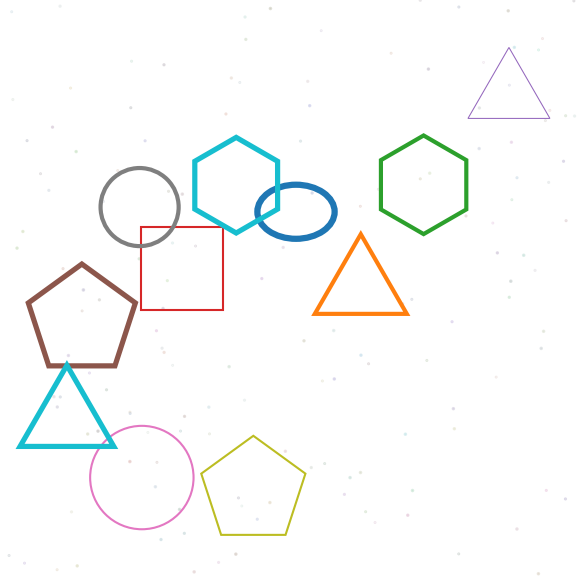[{"shape": "oval", "thickness": 3, "radius": 0.33, "center": [0.513, 0.632]}, {"shape": "triangle", "thickness": 2, "radius": 0.46, "center": [0.625, 0.502]}, {"shape": "hexagon", "thickness": 2, "radius": 0.43, "center": [0.734, 0.679]}, {"shape": "square", "thickness": 1, "radius": 0.36, "center": [0.315, 0.534]}, {"shape": "triangle", "thickness": 0.5, "radius": 0.41, "center": [0.881, 0.835]}, {"shape": "pentagon", "thickness": 2.5, "radius": 0.49, "center": [0.142, 0.444]}, {"shape": "circle", "thickness": 1, "radius": 0.45, "center": [0.246, 0.172]}, {"shape": "circle", "thickness": 2, "radius": 0.34, "center": [0.242, 0.641]}, {"shape": "pentagon", "thickness": 1, "radius": 0.47, "center": [0.439, 0.15]}, {"shape": "hexagon", "thickness": 2.5, "radius": 0.41, "center": [0.409, 0.678]}, {"shape": "triangle", "thickness": 2.5, "radius": 0.47, "center": [0.116, 0.273]}]